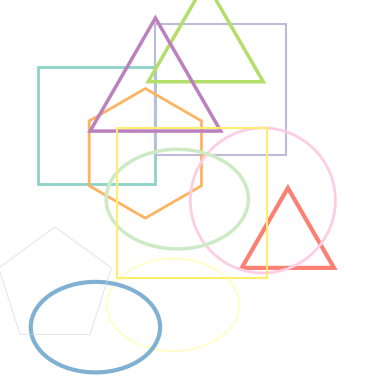[{"shape": "square", "thickness": 2, "radius": 0.76, "center": [0.25, 0.674]}, {"shape": "oval", "thickness": 1, "radius": 0.86, "center": [0.45, 0.208]}, {"shape": "square", "thickness": 1.5, "radius": 0.85, "center": [0.573, 0.768]}, {"shape": "triangle", "thickness": 3, "radius": 0.69, "center": [0.748, 0.373]}, {"shape": "oval", "thickness": 3, "radius": 0.84, "center": [0.248, 0.15]}, {"shape": "hexagon", "thickness": 2, "radius": 0.84, "center": [0.377, 0.602]}, {"shape": "triangle", "thickness": 2.5, "radius": 0.86, "center": [0.534, 0.874]}, {"shape": "circle", "thickness": 2, "radius": 0.94, "center": [0.683, 0.479]}, {"shape": "pentagon", "thickness": 0.5, "radius": 0.77, "center": [0.143, 0.256]}, {"shape": "triangle", "thickness": 2.5, "radius": 0.98, "center": [0.404, 0.757]}, {"shape": "oval", "thickness": 2.5, "radius": 0.92, "center": [0.46, 0.483]}, {"shape": "square", "thickness": 1.5, "radius": 0.97, "center": [0.499, 0.473]}]